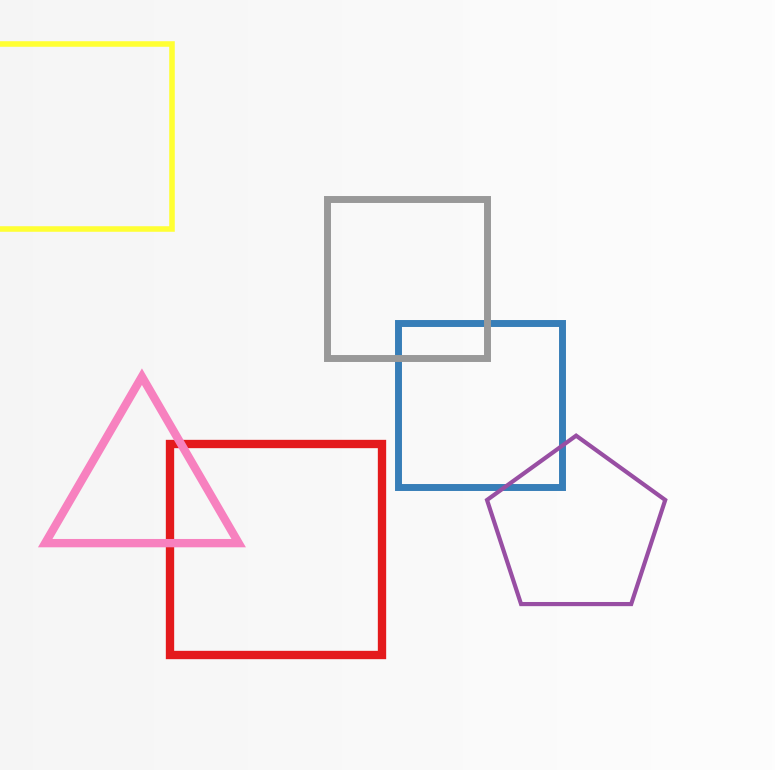[{"shape": "square", "thickness": 3, "radius": 0.68, "center": [0.357, 0.286]}, {"shape": "square", "thickness": 2.5, "radius": 0.53, "center": [0.619, 0.474]}, {"shape": "pentagon", "thickness": 1.5, "radius": 0.6, "center": [0.743, 0.313]}, {"shape": "square", "thickness": 2, "radius": 0.6, "center": [0.102, 0.823]}, {"shape": "triangle", "thickness": 3, "radius": 0.72, "center": [0.183, 0.367]}, {"shape": "square", "thickness": 2.5, "radius": 0.52, "center": [0.525, 0.638]}]